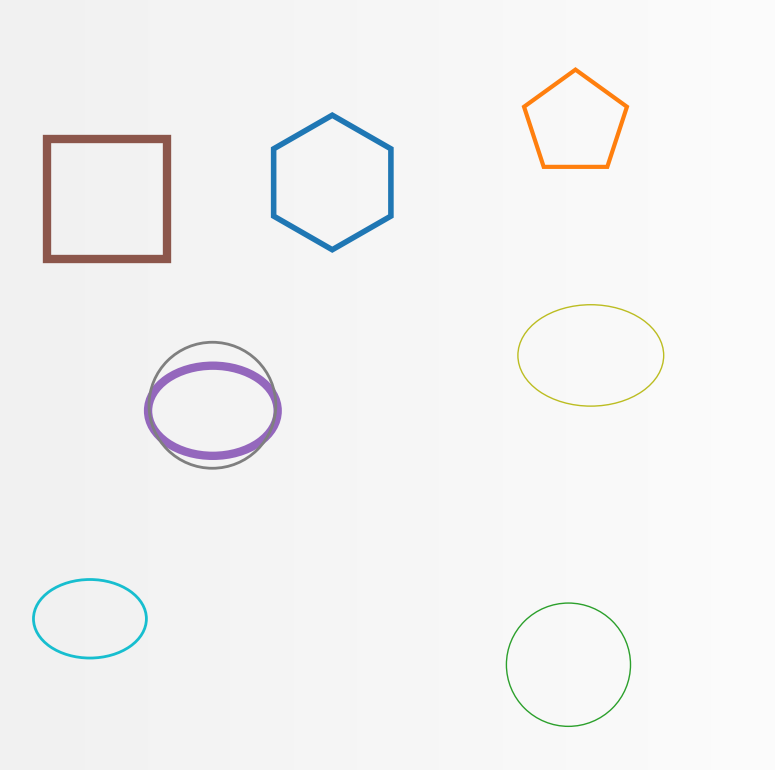[{"shape": "hexagon", "thickness": 2, "radius": 0.44, "center": [0.429, 0.763]}, {"shape": "pentagon", "thickness": 1.5, "radius": 0.35, "center": [0.743, 0.84]}, {"shape": "circle", "thickness": 0.5, "radius": 0.4, "center": [0.733, 0.137]}, {"shape": "oval", "thickness": 3, "radius": 0.42, "center": [0.275, 0.467]}, {"shape": "square", "thickness": 3, "radius": 0.39, "center": [0.138, 0.742]}, {"shape": "circle", "thickness": 1, "radius": 0.41, "center": [0.274, 0.474]}, {"shape": "oval", "thickness": 0.5, "radius": 0.47, "center": [0.762, 0.538]}, {"shape": "oval", "thickness": 1, "radius": 0.36, "center": [0.116, 0.196]}]